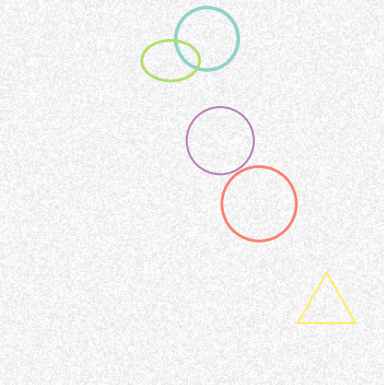[{"shape": "circle", "thickness": 2.5, "radius": 0.41, "center": [0.538, 0.899]}, {"shape": "circle", "thickness": 2, "radius": 0.48, "center": [0.673, 0.471]}, {"shape": "oval", "thickness": 2, "radius": 0.38, "center": [0.443, 0.843]}, {"shape": "circle", "thickness": 1.5, "radius": 0.44, "center": [0.572, 0.635]}, {"shape": "triangle", "thickness": 1.5, "radius": 0.43, "center": [0.849, 0.205]}]